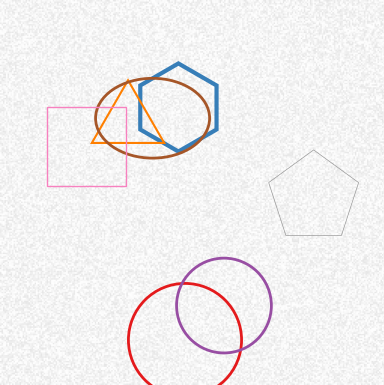[{"shape": "circle", "thickness": 2, "radius": 0.73, "center": [0.481, 0.117]}, {"shape": "hexagon", "thickness": 3, "radius": 0.57, "center": [0.463, 0.721]}, {"shape": "circle", "thickness": 2, "radius": 0.62, "center": [0.582, 0.206]}, {"shape": "triangle", "thickness": 1.5, "radius": 0.54, "center": [0.333, 0.683]}, {"shape": "oval", "thickness": 2, "radius": 0.74, "center": [0.396, 0.693]}, {"shape": "square", "thickness": 1, "radius": 0.51, "center": [0.225, 0.619]}, {"shape": "pentagon", "thickness": 0.5, "radius": 0.61, "center": [0.815, 0.488]}]